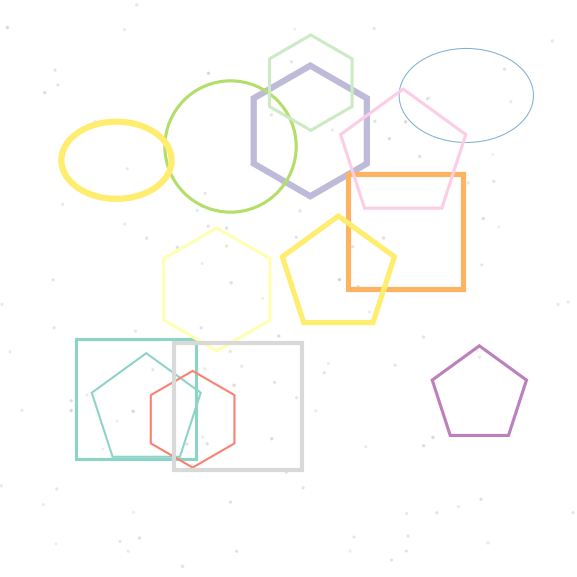[{"shape": "pentagon", "thickness": 1, "radius": 0.5, "center": [0.253, 0.288]}, {"shape": "square", "thickness": 1.5, "radius": 0.52, "center": [0.235, 0.309]}, {"shape": "hexagon", "thickness": 1.5, "radius": 0.53, "center": [0.376, 0.498]}, {"shape": "hexagon", "thickness": 3, "radius": 0.57, "center": [0.537, 0.772]}, {"shape": "hexagon", "thickness": 1, "radius": 0.42, "center": [0.334, 0.273]}, {"shape": "oval", "thickness": 0.5, "radius": 0.58, "center": [0.807, 0.834]}, {"shape": "square", "thickness": 2.5, "radius": 0.5, "center": [0.702, 0.598]}, {"shape": "circle", "thickness": 1.5, "radius": 0.57, "center": [0.399, 0.745]}, {"shape": "pentagon", "thickness": 1.5, "radius": 0.57, "center": [0.698, 0.731]}, {"shape": "square", "thickness": 2, "radius": 0.55, "center": [0.412, 0.295]}, {"shape": "pentagon", "thickness": 1.5, "radius": 0.43, "center": [0.83, 0.315]}, {"shape": "hexagon", "thickness": 1.5, "radius": 0.41, "center": [0.538, 0.856]}, {"shape": "pentagon", "thickness": 2.5, "radius": 0.51, "center": [0.586, 0.523]}, {"shape": "oval", "thickness": 3, "radius": 0.48, "center": [0.202, 0.722]}]